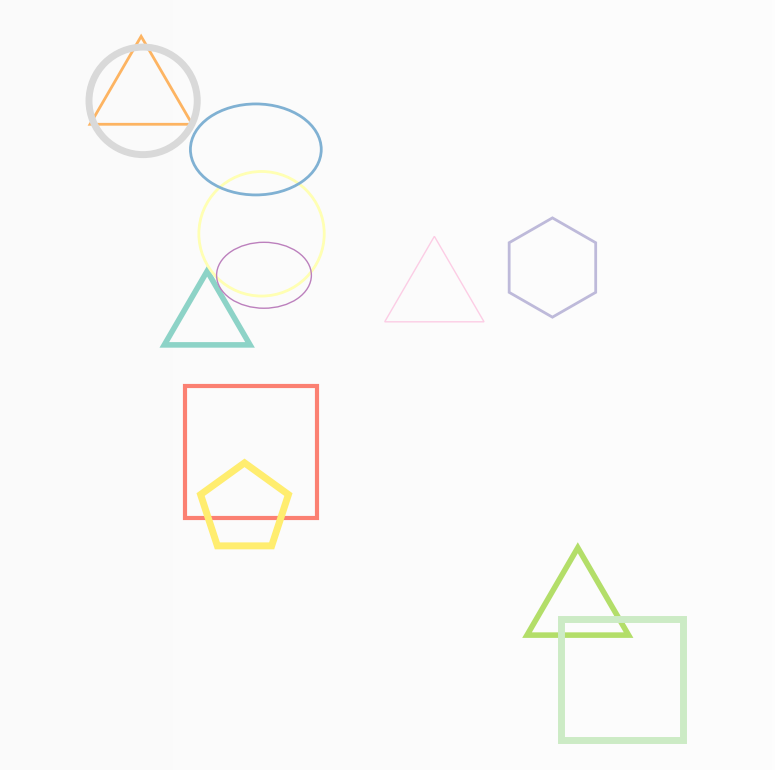[{"shape": "triangle", "thickness": 2, "radius": 0.32, "center": [0.267, 0.584]}, {"shape": "circle", "thickness": 1, "radius": 0.4, "center": [0.337, 0.696]}, {"shape": "hexagon", "thickness": 1, "radius": 0.32, "center": [0.713, 0.653]}, {"shape": "square", "thickness": 1.5, "radius": 0.43, "center": [0.324, 0.413]}, {"shape": "oval", "thickness": 1, "radius": 0.42, "center": [0.33, 0.806]}, {"shape": "triangle", "thickness": 1, "radius": 0.38, "center": [0.182, 0.877]}, {"shape": "triangle", "thickness": 2, "radius": 0.38, "center": [0.746, 0.213]}, {"shape": "triangle", "thickness": 0.5, "radius": 0.37, "center": [0.56, 0.619]}, {"shape": "circle", "thickness": 2.5, "radius": 0.35, "center": [0.185, 0.869]}, {"shape": "oval", "thickness": 0.5, "radius": 0.31, "center": [0.341, 0.643]}, {"shape": "square", "thickness": 2.5, "radius": 0.4, "center": [0.803, 0.118]}, {"shape": "pentagon", "thickness": 2.5, "radius": 0.3, "center": [0.316, 0.339]}]